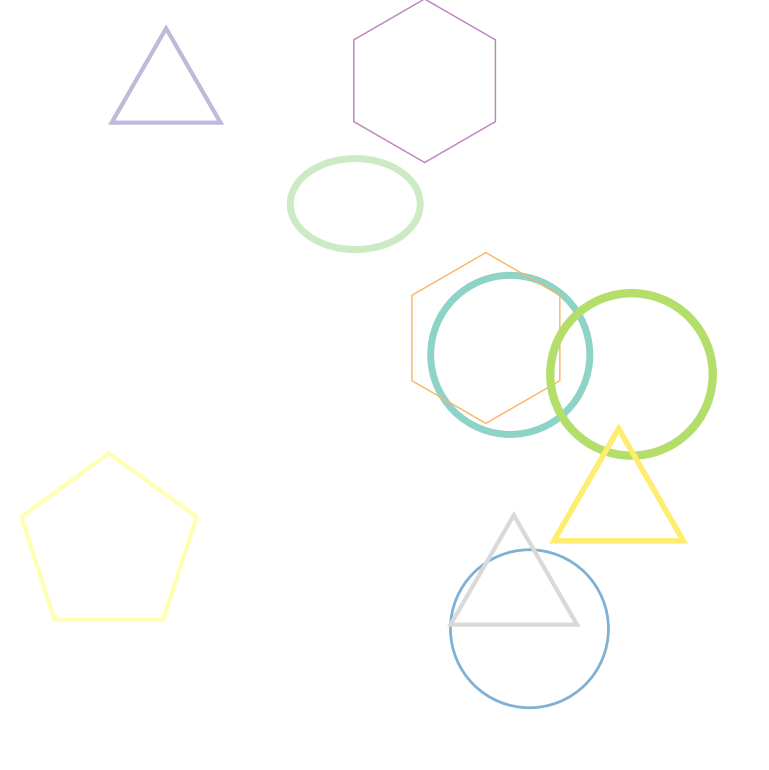[{"shape": "circle", "thickness": 2.5, "radius": 0.52, "center": [0.663, 0.539]}, {"shape": "pentagon", "thickness": 1.5, "radius": 0.6, "center": [0.141, 0.292]}, {"shape": "triangle", "thickness": 1.5, "radius": 0.41, "center": [0.216, 0.882]}, {"shape": "circle", "thickness": 1, "radius": 0.51, "center": [0.688, 0.183]}, {"shape": "hexagon", "thickness": 0.5, "radius": 0.55, "center": [0.631, 0.561]}, {"shape": "circle", "thickness": 3, "radius": 0.53, "center": [0.82, 0.514]}, {"shape": "triangle", "thickness": 1.5, "radius": 0.47, "center": [0.667, 0.236]}, {"shape": "hexagon", "thickness": 0.5, "radius": 0.53, "center": [0.551, 0.895]}, {"shape": "oval", "thickness": 2.5, "radius": 0.42, "center": [0.461, 0.735]}, {"shape": "triangle", "thickness": 2, "radius": 0.49, "center": [0.803, 0.346]}]